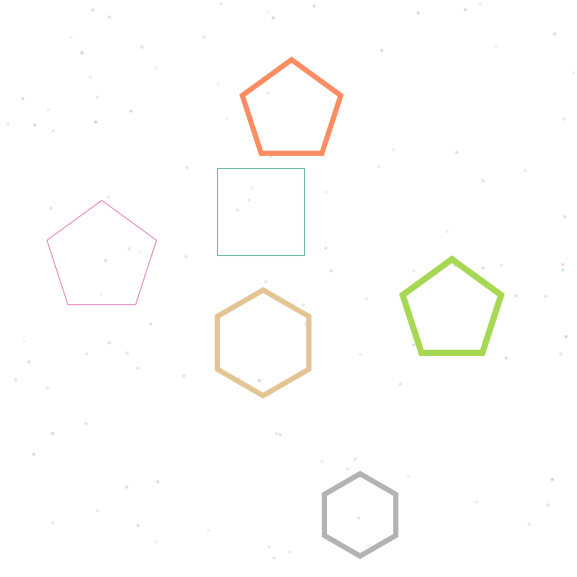[{"shape": "square", "thickness": 0.5, "radius": 0.38, "center": [0.451, 0.633]}, {"shape": "pentagon", "thickness": 2.5, "radius": 0.45, "center": [0.505, 0.806]}, {"shape": "pentagon", "thickness": 0.5, "radius": 0.5, "center": [0.176, 0.552]}, {"shape": "pentagon", "thickness": 3, "radius": 0.45, "center": [0.783, 0.461]}, {"shape": "hexagon", "thickness": 2.5, "radius": 0.46, "center": [0.456, 0.405]}, {"shape": "hexagon", "thickness": 2.5, "radius": 0.36, "center": [0.624, 0.107]}]